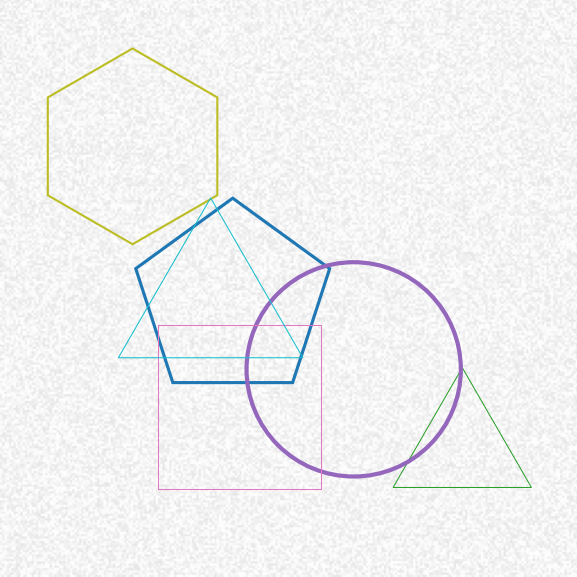[{"shape": "pentagon", "thickness": 1.5, "radius": 0.88, "center": [0.403, 0.479]}, {"shape": "triangle", "thickness": 0.5, "radius": 0.69, "center": [0.8, 0.224]}, {"shape": "circle", "thickness": 2, "radius": 0.93, "center": [0.612, 0.36]}, {"shape": "square", "thickness": 0.5, "radius": 0.71, "center": [0.414, 0.294]}, {"shape": "hexagon", "thickness": 1, "radius": 0.85, "center": [0.23, 0.746]}, {"shape": "triangle", "thickness": 0.5, "radius": 0.92, "center": [0.365, 0.472]}]